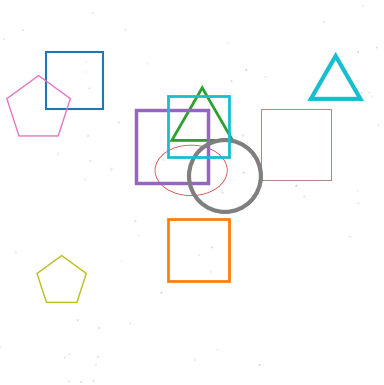[{"shape": "square", "thickness": 1.5, "radius": 0.36, "center": [0.193, 0.791]}, {"shape": "square", "thickness": 2, "radius": 0.4, "center": [0.516, 0.35]}, {"shape": "triangle", "thickness": 2, "radius": 0.46, "center": [0.525, 0.681]}, {"shape": "oval", "thickness": 0.5, "radius": 0.47, "center": [0.496, 0.557]}, {"shape": "square", "thickness": 2.5, "radius": 0.47, "center": [0.447, 0.62]}, {"shape": "square", "thickness": 0.5, "radius": 0.46, "center": [0.769, 0.625]}, {"shape": "pentagon", "thickness": 1, "radius": 0.43, "center": [0.1, 0.717]}, {"shape": "circle", "thickness": 3, "radius": 0.47, "center": [0.584, 0.543]}, {"shape": "pentagon", "thickness": 1, "radius": 0.34, "center": [0.16, 0.269]}, {"shape": "square", "thickness": 2, "radius": 0.39, "center": [0.516, 0.671]}, {"shape": "triangle", "thickness": 3, "radius": 0.37, "center": [0.872, 0.78]}]